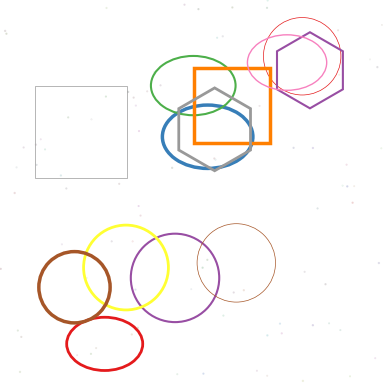[{"shape": "circle", "thickness": 0.5, "radius": 0.5, "center": [0.785, 0.854]}, {"shape": "oval", "thickness": 2, "radius": 0.49, "center": [0.272, 0.107]}, {"shape": "oval", "thickness": 2.5, "radius": 0.59, "center": [0.539, 0.645]}, {"shape": "oval", "thickness": 1.5, "radius": 0.55, "center": [0.502, 0.778]}, {"shape": "circle", "thickness": 1.5, "radius": 0.57, "center": [0.455, 0.278]}, {"shape": "hexagon", "thickness": 1.5, "radius": 0.49, "center": [0.805, 0.817]}, {"shape": "square", "thickness": 2.5, "radius": 0.49, "center": [0.603, 0.726]}, {"shape": "circle", "thickness": 2, "radius": 0.55, "center": [0.327, 0.305]}, {"shape": "circle", "thickness": 0.5, "radius": 0.51, "center": [0.614, 0.317]}, {"shape": "circle", "thickness": 2.5, "radius": 0.46, "center": [0.193, 0.254]}, {"shape": "oval", "thickness": 1, "radius": 0.51, "center": [0.746, 0.838]}, {"shape": "hexagon", "thickness": 2, "radius": 0.54, "center": [0.558, 0.664]}, {"shape": "square", "thickness": 0.5, "radius": 0.6, "center": [0.21, 0.657]}]